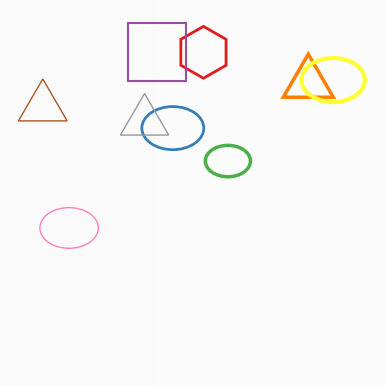[{"shape": "hexagon", "thickness": 2, "radius": 0.34, "center": [0.525, 0.864]}, {"shape": "oval", "thickness": 2, "radius": 0.4, "center": [0.446, 0.667]}, {"shape": "oval", "thickness": 2.5, "radius": 0.29, "center": [0.588, 0.582]}, {"shape": "square", "thickness": 1.5, "radius": 0.38, "center": [0.406, 0.865]}, {"shape": "triangle", "thickness": 2.5, "radius": 0.37, "center": [0.796, 0.785]}, {"shape": "oval", "thickness": 3, "radius": 0.41, "center": [0.86, 0.792]}, {"shape": "triangle", "thickness": 1, "radius": 0.36, "center": [0.11, 0.722]}, {"shape": "oval", "thickness": 1, "radius": 0.38, "center": [0.178, 0.408]}, {"shape": "triangle", "thickness": 1, "radius": 0.36, "center": [0.373, 0.685]}]